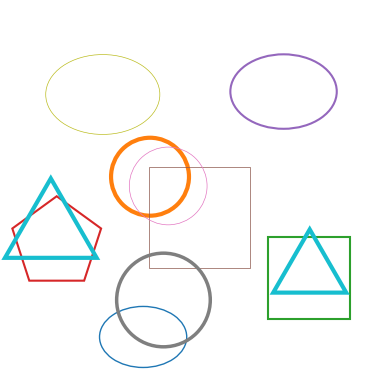[{"shape": "oval", "thickness": 1, "radius": 0.57, "center": [0.372, 0.125]}, {"shape": "circle", "thickness": 3, "radius": 0.51, "center": [0.39, 0.541]}, {"shape": "square", "thickness": 1.5, "radius": 0.54, "center": [0.803, 0.278]}, {"shape": "pentagon", "thickness": 1.5, "radius": 0.61, "center": [0.147, 0.369]}, {"shape": "oval", "thickness": 1.5, "radius": 0.69, "center": [0.737, 0.762]}, {"shape": "square", "thickness": 0.5, "radius": 0.66, "center": [0.519, 0.435]}, {"shape": "circle", "thickness": 0.5, "radius": 0.5, "center": [0.437, 0.517]}, {"shape": "circle", "thickness": 2.5, "radius": 0.61, "center": [0.425, 0.221]}, {"shape": "oval", "thickness": 0.5, "radius": 0.74, "center": [0.267, 0.755]}, {"shape": "triangle", "thickness": 3, "radius": 0.55, "center": [0.804, 0.295]}, {"shape": "triangle", "thickness": 3, "radius": 0.69, "center": [0.132, 0.399]}]